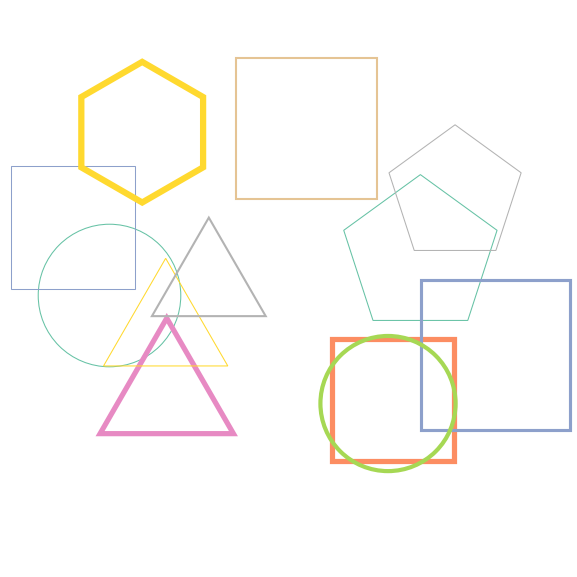[{"shape": "pentagon", "thickness": 0.5, "radius": 0.7, "center": [0.728, 0.557]}, {"shape": "circle", "thickness": 0.5, "radius": 0.62, "center": [0.19, 0.487]}, {"shape": "square", "thickness": 2.5, "radius": 0.53, "center": [0.68, 0.307]}, {"shape": "square", "thickness": 0.5, "radius": 0.53, "center": [0.126, 0.605]}, {"shape": "square", "thickness": 1.5, "radius": 0.65, "center": [0.858, 0.384]}, {"shape": "triangle", "thickness": 2.5, "radius": 0.67, "center": [0.289, 0.315]}, {"shape": "circle", "thickness": 2, "radius": 0.59, "center": [0.672, 0.3]}, {"shape": "hexagon", "thickness": 3, "radius": 0.61, "center": [0.246, 0.77]}, {"shape": "triangle", "thickness": 0.5, "radius": 0.62, "center": [0.287, 0.428]}, {"shape": "square", "thickness": 1, "radius": 0.61, "center": [0.53, 0.777]}, {"shape": "triangle", "thickness": 1, "radius": 0.57, "center": [0.362, 0.509]}, {"shape": "pentagon", "thickness": 0.5, "radius": 0.6, "center": [0.788, 0.663]}]